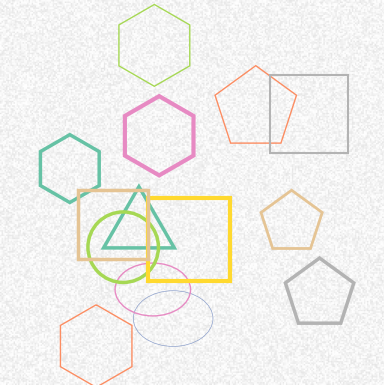[{"shape": "hexagon", "thickness": 2.5, "radius": 0.44, "center": [0.181, 0.562]}, {"shape": "triangle", "thickness": 2.5, "radius": 0.53, "center": [0.361, 0.409]}, {"shape": "hexagon", "thickness": 1, "radius": 0.54, "center": [0.25, 0.101]}, {"shape": "pentagon", "thickness": 1, "radius": 0.56, "center": [0.664, 0.718]}, {"shape": "oval", "thickness": 0.5, "radius": 0.52, "center": [0.45, 0.173]}, {"shape": "hexagon", "thickness": 3, "radius": 0.51, "center": [0.413, 0.647]}, {"shape": "oval", "thickness": 1, "radius": 0.49, "center": [0.397, 0.248]}, {"shape": "hexagon", "thickness": 1, "radius": 0.53, "center": [0.401, 0.882]}, {"shape": "circle", "thickness": 2.5, "radius": 0.46, "center": [0.32, 0.358]}, {"shape": "square", "thickness": 3, "radius": 0.53, "center": [0.491, 0.378]}, {"shape": "square", "thickness": 2.5, "radius": 0.45, "center": [0.294, 0.417]}, {"shape": "pentagon", "thickness": 2, "radius": 0.42, "center": [0.757, 0.422]}, {"shape": "pentagon", "thickness": 2.5, "radius": 0.47, "center": [0.83, 0.236]}, {"shape": "square", "thickness": 1.5, "radius": 0.5, "center": [0.803, 0.704]}]